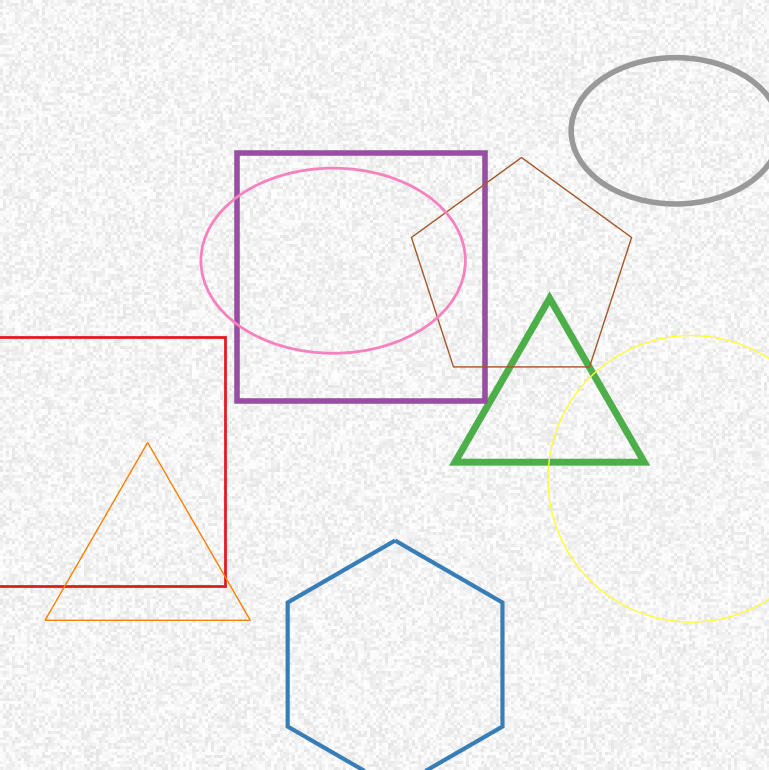[{"shape": "square", "thickness": 1, "radius": 0.81, "center": [0.13, 0.4]}, {"shape": "hexagon", "thickness": 1.5, "radius": 0.81, "center": [0.513, 0.137]}, {"shape": "triangle", "thickness": 2.5, "radius": 0.71, "center": [0.714, 0.471]}, {"shape": "square", "thickness": 2, "radius": 0.81, "center": [0.468, 0.64]}, {"shape": "triangle", "thickness": 0.5, "radius": 0.77, "center": [0.192, 0.271]}, {"shape": "circle", "thickness": 0.5, "radius": 0.93, "center": [0.898, 0.378]}, {"shape": "pentagon", "thickness": 0.5, "radius": 0.75, "center": [0.677, 0.645]}, {"shape": "oval", "thickness": 1, "radius": 0.86, "center": [0.433, 0.661]}, {"shape": "oval", "thickness": 2, "radius": 0.68, "center": [0.878, 0.83]}]